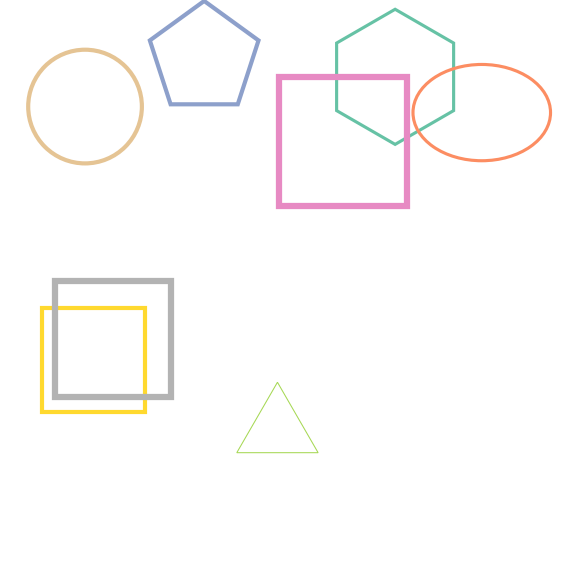[{"shape": "hexagon", "thickness": 1.5, "radius": 0.58, "center": [0.684, 0.866]}, {"shape": "oval", "thickness": 1.5, "radius": 0.6, "center": [0.834, 0.804]}, {"shape": "pentagon", "thickness": 2, "radius": 0.49, "center": [0.354, 0.899]}, {"shape": "square", "thickness": 3, "radius": 0.56, "center": [0.594, 0.754]}, {"shape": "triangle", "thickness": 0.5, "radius": 0.41, "center": [0.48, 0.256]}, {"shape": "square", "thickness": 2, "radius": 0.45, "center": [0.162, 0.376]}, {"shape": "circle", "thickness": 2, "radius": 0.49, "center": [0.147, 0.815]}, {"shape": "square", "thickness": 3, "radius": 0.5, "center": [0.195, 0.412]}]